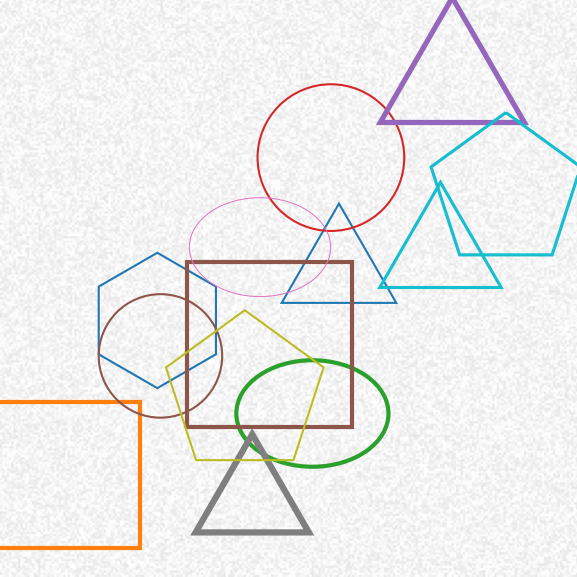[{"shape": "triangle", "thickness": 1, "radius": 0.57, "center": [0.587, 0.532]}, {"shape": "hexagon", "thickness": 1, "radius": 0.59, "center": [0.272, 0.444]}, {"shape": "square", "thickness": 2, "radius": 0.63, "center": [0.116, 0.177]}, {"shape": "oval", "thickness": 2, "radius": 0.66, "center": [0.541, 0.283]}, {"shape": "circle", "thickness": 1, "radius": 0.63, "center": [0.573, 0.726]}, {"shape": "triangle", "thickness": 2.5, "radius": 0.72, "center": [0.783, 0.859]}, {"shape": "square", "thickness": 2, "radius": 0.72, "center": [0.467, 0.402]}, {"shape": "circle", "thickness": 1, "radius": 0.53, "center": [0.278, 0.383]}, {"shape": "oval", "thickness": 0.5, "radius": 0.61, "center": [0.45, 0.571]}, {"shape": "triangle", "thickness": 3, "radius": 0.57, "center": [0.437, 0.134]}, {"shape": "pentagon", "thickness": 1, "radius": 0.72, "center": [0.424, 0.318]}, {"shape": "triangle", "thickness": 1.5, "radius": 0.61, "center": [0.763, 0.562]}, {"shape": "pentagon", "thickness": 1.5, "radius": 0.68, "center": [0.876, 0.668]}]